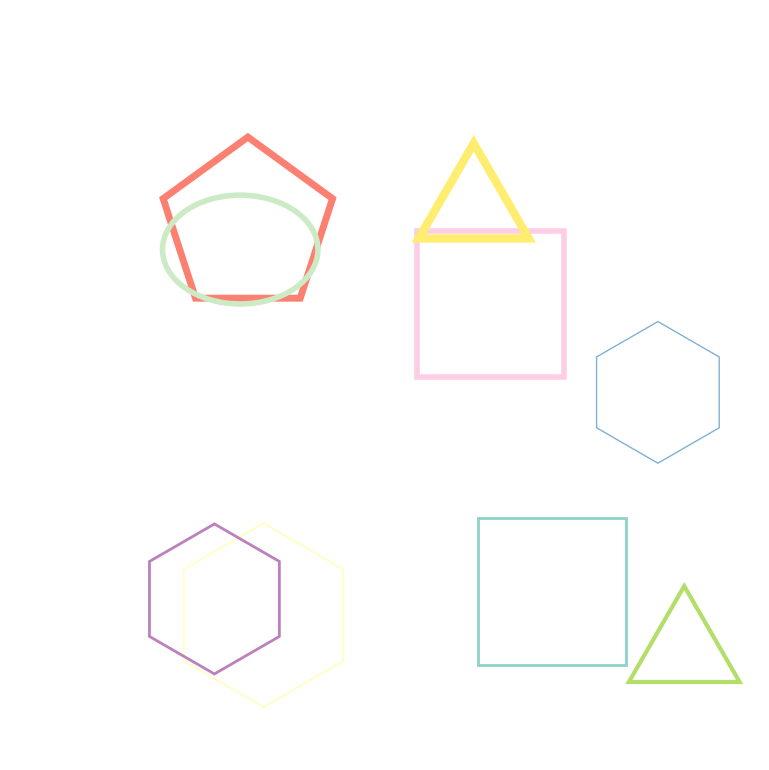[{"shape": "square", "thickness": 1, "radius": 0.48, "center": [0.717, 0.232]}, {"shape": "hexagon", "thickness": 0.5, "radius": 0.6, "center": [0.342, 0.201]}, {"shape": "pentagon", "thickness": 2.5, "radius": 0.58, "center": [0.322, 0.706]}, {"shape": "hexagon", "thickness": 0.5, "radius": 0.46, "center": [0.854, 0.49]}, {"shape": "triangle", "thickness": 1.5, "radius": 0.42, "center": [0.889, 0.156]}, {"shape": "square", "thickness": 2, "radius": 0.48, "center": [0.637, 0.605]}, {"shape": "hexagon", "thickness": 1, "radius": 0.49, "center": [0.278, 0.222]}, {"shape": "oval", "thickness": 2, "radius": 0.5, "center": [0.312, 0.676]}, {"shape": "triangle", "thickness": 3, "radius": 0.41, "center": [0.615, 0.732]}]